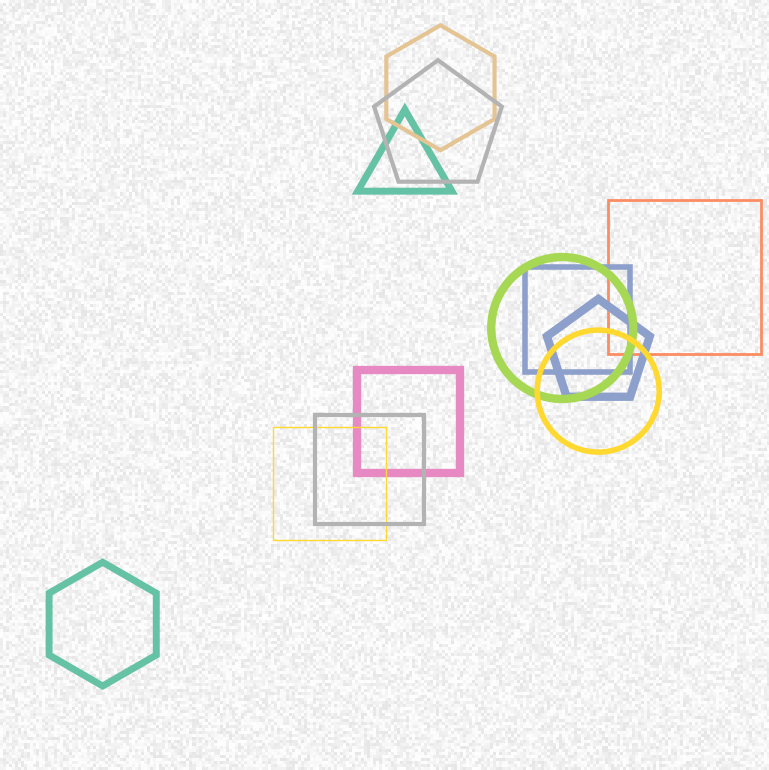[{"shape": "hexagon", "thickness": 2.5, "radius": 0.4, "center": [0.133, 0.189]}, {"shape": "triangle", "thickness": 2.5, "radius": 0.35, "center": [0.526, 0.787]}, {"shape": "square", "thickness": 1, "radius": 0.5, "center": [0.889, 0.64]}, {"shape": "pentagon", "thickness": 3, "radius": 0.35, "center": [0.777, 0.542]}, {"shape": "square", "thickness": 2, "radius": 0.34, "center": [0.75, 0.585]}, {"shape": "square", "thickness": 3, "radius": 0.33, "center": [0.53, 0.452]}, {"shape": "circle", "thickness": 3, "radius": 0.46, "center": [0.73, 0.574]}, {"shape": "circle", "thickness": 2, "radius": 0.4, "center": [0.777, 0.492]}, {"shape": "square", "thickness": 0.5, "radius": 0.37, "center": [0.428, 0.372]}, {"shape": "hexagon", "thickness": 1.5, "radius": 0.41, "center": [0.572, 0.886]}, {"shape": "square", "thickness": 1.5, "radius": 0.35, "center": [0.48, 0.39]}, {"shape": "pentagon", "thickness": 1.5, "radius": 0.44, "center": [0.569, 0.835]}]